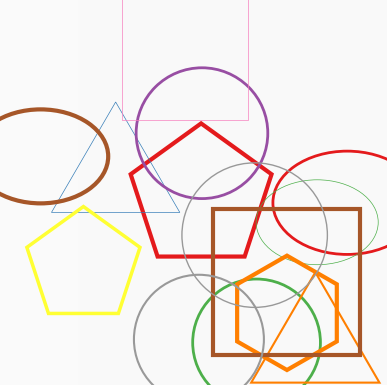[{"shape": "pentagon", "thickness": 3, "radius": 0.96, "center": [0.519, 0.488]}, {"shape": "oval", "thickness": 2, "radius": 0.96, "center": [0.896, 0.473]}, {"shape": "triangle", "thickness": 0.5, "radius": 0.96, "center": [0.298, 0.544]}, {"shape": "circle", "thickness": 2, "radius": 0.82, "center": [0.662, 0.11]}, {"shape": "oval", "thickness": 0.5, "radius": 0.79, "center": [0.819, 0.423]}, {"shape": "circle", "thickness": 2, "radius": 0.85, "center": [0.521, 0.654]}, {"shape": "hexagon", "thickness": 3, "radius": 0.74, "center": [0.741, 0.187]}, {"shape": "triangle", "thickness": 1.5, "radius": 0.96, "center": [0.814, 0.102]}, {"shape": "pentagon", "thickness": 2.5, "radius": 0.77, "center": [0.215, 0.31]}, {"shape": "oval", "thickness": 3, "radius": 0.87, "center": [0.105, 0.594]}, {"shape": "square", "thickness": 3, "radius": 0.95, "center": [0.74, 0.267]}, {"shape": "square", "thickness": 0.5, "radius": 0.81, "center": [0.478, 0.851]}, {"shape": "circle", "thickness": 1, "radius": 0.94, "center": [0.657, 0.389]}, {"shape": "circle", "thickness": 1.5, "radius": 0.84, "center": [0.513, 0.119]}]